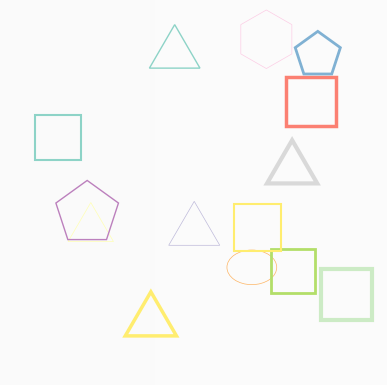[{"shape": "triangle", "thickness": 1, "radius": 0.38, "center": [0.451, 0.861]}, {"shape": "square", "thickness": 1.5, "radius": 0.29, "center": [0.15, 0.644]}, {"shape": "triangle", "thickness": 0.5, "radius": 0.34, "center": [0.234, 0.406]}, {"shape": "triangle", "thickness": 0.5, "radius": 0.38, "center": [0.501, 0.401]}, {"shape": "square", "thickness": 2.5, "radius": 0.32, "center": [0.803, 0.736]}, {"shape": "pentagon", "thickness": 2, "radius": 0.31, "center": [0.82, 0.857]}, {"shape": "oval", "thickness": 0.5, "radius": 0.32, "center": [0.65, 0.306]}, {"shape": "square", "thickness": 2, "radius": 0.29, "center": [0.756, 0.295]}, {"shape": "hexagon", "thickness": 0.5, "radius": 0.38, "center": [0.687, 0.898]}, {"shape": "triangle", "thickness": 3, "radius": 0.37, "center": [0.754, 0.561]}, {"shape": "pentagon", "thickness": 1, "radius": 0.42, "center": [0.225, 0.446]}, {"shape": "square", "thickness": 3, "radius": 0.33, "center": [0.894, 0.234]}, {"shape": "triangle", "thickness": 2.5, "radius": 0.38, "center": [0.389, 0.166]}, {"shape": "square", "thickness": 1.5, "radius": 0.3, "center": [0.665, 0.41]}]